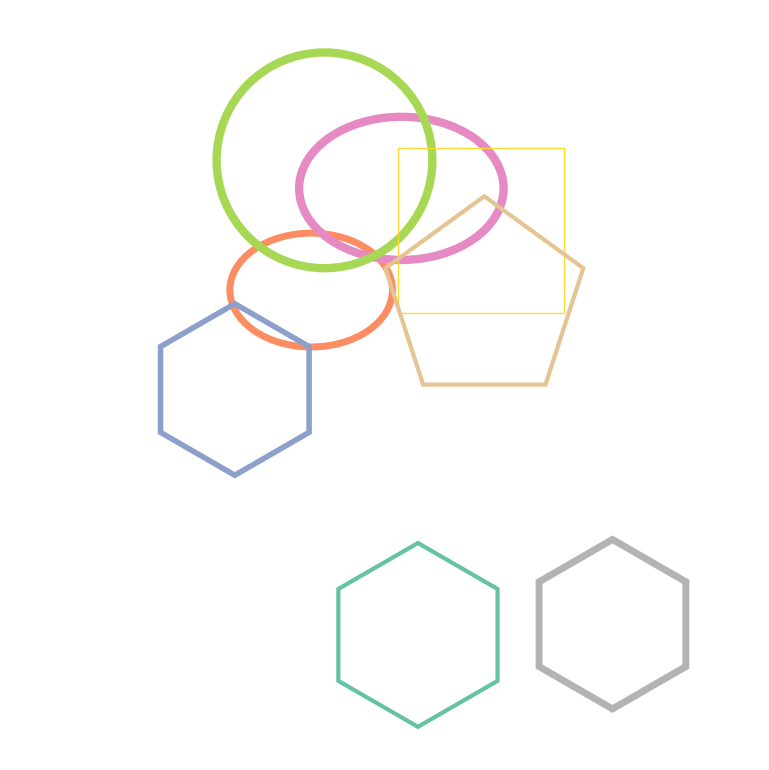[{"shape": "hexagon", "thickness": 1.5, "radius": 0.6, "center": [0.543, 0.175]}, {"shape": "oval", "thickness": 2.5, "radius": 0.53, "center": [0.404, 0.623]}, {"shape": "hexagon", "thickness": 2, "radius": 0.56, "center": [0.305, 0.494]}, {"shape": "oval", "thickness": 3, "radius": 0.66, "center": [0.521, 0.755]}, {"shape": "circle", "thickness": 3, "radius": 0.7, "center": [0.421, 0.792]}, {"shape": "square", "thickness": 0.5, "radius": 0.54, "center": [0.624, 0.701]}, {"shape": "pentagon", "thickness": 1.5, "radius": 0.68, "center": [0.629, 0.61]}, {"shape": "hexagon", "thickness": 2.5, "radius": 0.55, "center": [0.795, 0.189]}]